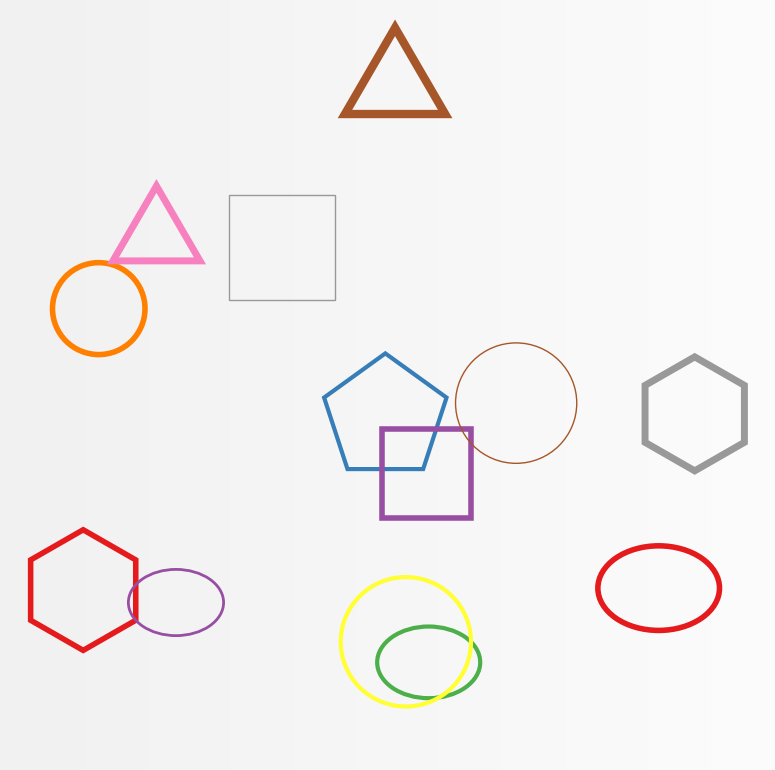[{"shape": "hexagon", "thickness": 2, "radius": 0.39, "center": [0.107, 0.234]}, {"shape": "oval", "thickness": 2, "radius": 0.39, "center": [0.85, 0.236]}, {"shape": "pentagon", "thickness": 1.5, "radius": 0.42, "center": [0.497, 0.458]}, {"shape": "oval", "thickness": 1.5, "radius": 0.33, "center": [0.553, 0.14]}, {"shape": "oval", "thickness": 1, "radius": 0.31, "center": [0.227, 0.218]}, {"shape": "square", "thickness": 2, "radius": 0.29, "center": [0.55, 0.385]}, {"shape": "circle", "thickness": 2, "radius": 0.3, "center": [0.127, 0.599]}, {"shape": "circle", "thickness": 1.5, "radius": 0.42, "center": [0.524, 0.166]}, {"shape": "circle", "thickness": 0.5, "radius": 0.39, "center": [0.666, 0.476]}, {"shape": "triangle", "thickness": 3, "radius": 0.37, "center": [0.51, 0.889]}, {"shape": "triangle", "thickness": 2.5, "radius": 0.32, "center": [0.202, 0.694]}, {"shape": "hexagon", "thickness": 2.5, "radius": 0.37, "center": [0.896, 0.463]}, {"shape": "square", "thickness": 0.5, "radius": 0.34, "center": [0.364, 0.678]}]